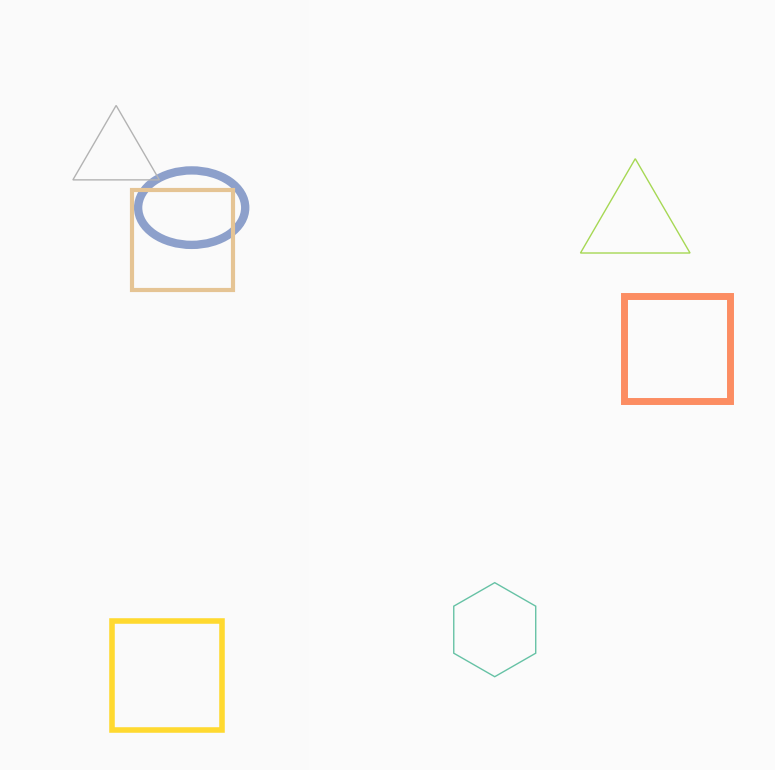[{"shape": "hexagon", "thickness": 0.5, "radius": 0.31, "center": [0.638, 0.182]}, {"shape": "square", "thickness": 2.5, "radius": 0.34, "center": [0.874, 0.547]}, {"shape": "oval", "thickness": 3, "radius": 0.35, "center": [0.247, 0.73]}, {"shape": "triangle", "thickness": 0.5, "radius": 0.41, "center": [0.82, 0.712]}, {"shape": "square", "thickness": 2, "radius": 0.36, "center": [0.216, 0.123]}, {"shape": "square", "thickness": 1.5, "radius": 0.32, "center": [0.235, 0.689]}, {"shape": "triangle", "thickness": 0.5, "radius": 0.32, "center": [0.15, 0.799]}]